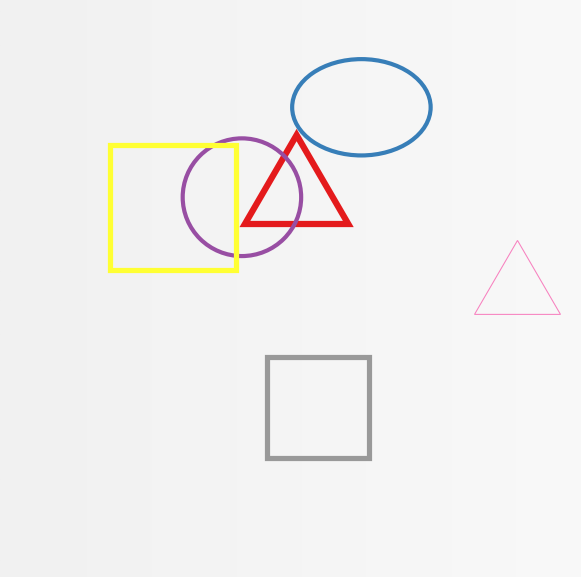[{"shape": "triangle", "thickness": 3, "radius": 0.51, "center": [0.51, 0.663]}, {"shape": "oval", "thickness": 2, "radius": 0.6, "center": [0.622, 0.813]}, {"shape": "circle", "thickness": 2, "radius": 0.51, "center": [0.416, 0.658]}, {"shape": "square", "thickness": 2.5, "radius": 0.54, "center": [0.297, 0.64]}, {"shape": "triangle", "thickness": 0.5, "radius": 0.43, "center": [0.89, 0.497]}, {"shape": "square", "thickness": 2.5, "radius": 0.44, "center": [0.548, 0.293]}]